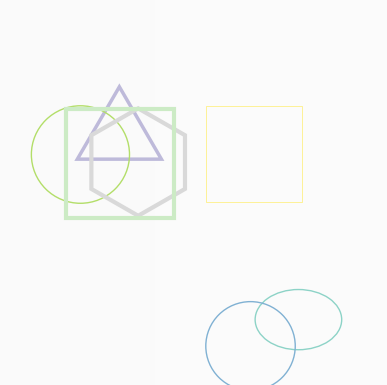[{"shape": "oval", "thickness": 1, "radius": 0.56, "center": [0.77, 0.17]}, {"shape": "triangle", "thickness": 2.5, "radius": 0.63, "center": [0.308, 0.649]}, {"shape": "circle", "thickness": 1, "radius": 0.58, "center": [0.647, 0.101]}, {"shape": "circle", "thickness": 1, "radius": 0.63, "center": [0.208, 0.599]}, {"shape": "hexagon", "thickness": 3, "radius": 0.7, "center": [0.357, 0.579]}, {"shape": "square", "thickness": 3, "radius": 0.7, "center": [0.31, 0.575]}, {"shape": "square", "thickness": 0.5, "radius": 0.62, "center": [0.655, 0.599]}]